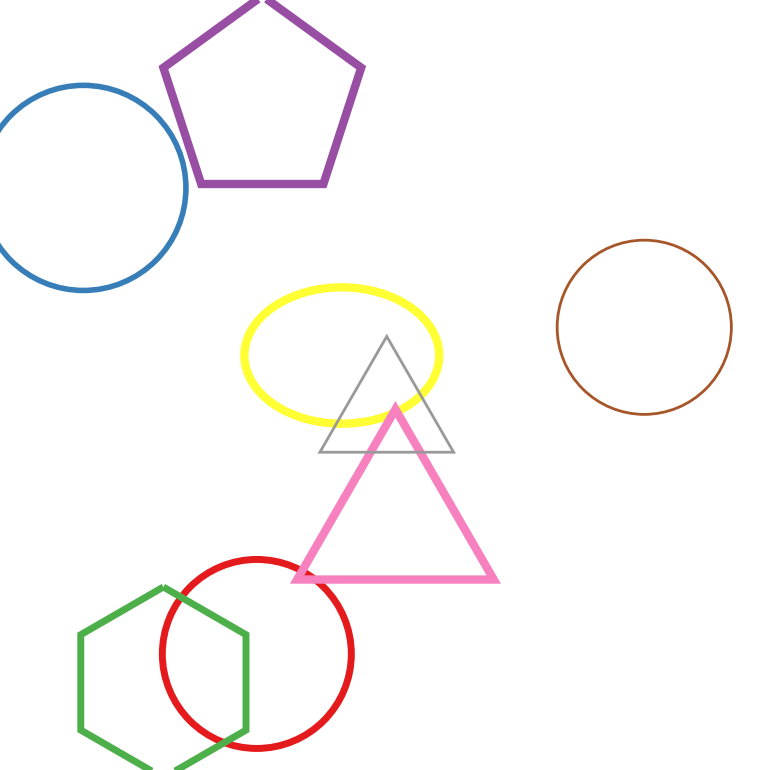[{"shape": "circle", "thickness": 2.5, "radius": 0.61, "center": [0.334, 0.151]}, {"shape": "circle", "thickness": 2, "radius": 0.67, "center": [0.108, 0.756]}, {"shape": "hexagon", "thickness": 2.5, "radius": 0.62, "center": [0.212, 0.114]}, {"shape": "pentagon", "thickness": 3, "radius": 0.68, "center": [0.341, 0.87]}, {"shape": "oval", "thickness": 3, "radius": 0.63, "center": [0.444, 0.538]}, {"shape": "circle", "thickness": 1, "radius": 0.57, "center": [0.837, 0.575]}, {"shape": "triangle", "thickness": 3, "radius": 0.74, "center": [0.514, 0.321]}, {"shape": "triangle", "thickness": 1, "radius": 0.5, "center": [0.502, 0.463]}]